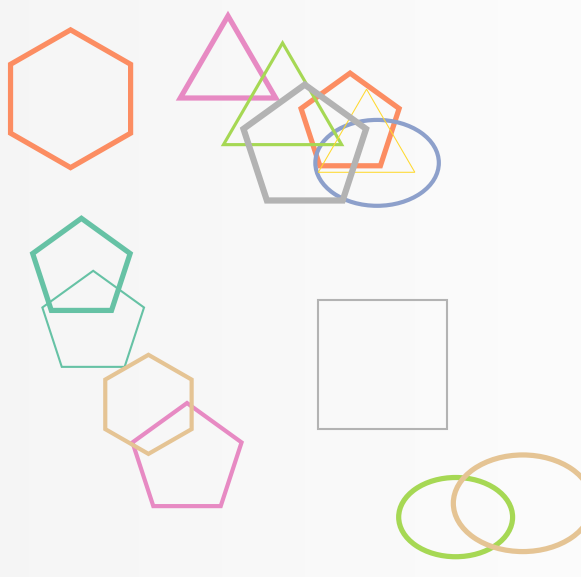[{"shape": "pentagon", "thickness": 2.5, "radius": 0.44, "center": [0.14, 0.533]}, {"shape": "pentagon", "thickness": 1, "radius": 0.46, "center": [0.16, 0.438]}, {"shape": "pentagon", "thickness": 2.5, "radius": 0.44, "center": [0.602, 0.784]}, {"shape": "hexagon", "thickness": 2.5, "radius": 0.6, "center": [0.121, 0.828]}, {"shape": "oval", "thickness": 2, "radius": 0.53, "center": [0.649, 0.717]}, {"shape": "triangle", "thickness": 2.5, "radius": 0.47, "center": [0.392, 0.877]}, {"shape": "pentagon", "thickness": 2, "radius": 0.49, "center": [0.322, 0.203]}, {"shape": "oval", "thickness": 2.5, "radius": 0.49, "center": [0.784, 0.104]}, {"shape": "triangle", "thickness": 1.5, "radius": 0.59, "center": [0.486, 0.807]}, {"shape": "triangle", "thickness": 0.5, "radius": 0.48, "center": [0.631, 0.749]}, {"shape": "hexagon", "thickness": 2, "radius": 0.43, "center": [0.255, 0.299]}, {"shape": "oval", "thickness": 2.5, "radius": 0.6, "center": [0.899, 0.128]}, {"shape": "pentagon", "thickness": 3, "radius": 0.55, "center": [0.524, 0.742]}, {"shape": "square", "thickness": 1, "radius": 0.56, "center": [0.658, 0.367]}]